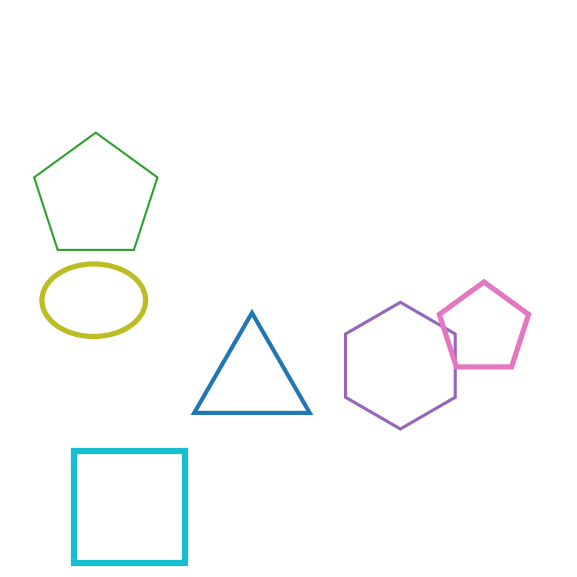[{"shape": "triangle", "thickness": 2, "radius": 0.58, "center": [0.436, 0.342]}, {"shape": "pentagon", "thickness": 1, "radius": 0.56, "center": [0.166, 0.657]}, {"shape": "hexagon", "thickness": 1.5, "radius": 0.55, "center": [0.693, 0.366]}, {"shape": "pentagon", "thickness": 2.5, "radius": 0.41, "center": [0.838, 0.43]}, {"shape": "oval", "thickness": 2.5, "radius": 0.45, "center": [0.162, 0.479]}, {"shape": "square", "thickness": 3, "radius": 0.48, "center": [0.224, 0.121]}]